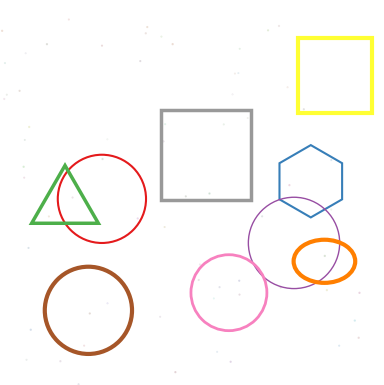[{"shape": "circle", "thickness": 1.5, "radius": 0.57, "center": [0.265, 0.483]}, {"shape": "hexagon", "thickness": 1.5, "radius": 0.47, "center": [0.807, 0.529]}, {"shape": "triangle", "thickness": 2.5, "radius": 0.5, "center": [0.169, 0.47]}, {"shape": "circle", "thickness": 1, "radius": 0.59, "center": [0.764, 0.369]}, {"shape": "oval", "thickness": 3, "radius": 0.4, "center": [0.843, 0.321]}, {"shape": "square", "thickness": 3, "radius": 0.48, "center": [0.87, 0.804]}, {"shape": "circle", "thickness": 3, "radius": 0.57, "center": [0.23, 0.194]}, {"shape": "circle", "thickness": 2, "radius": 0.49, "center": [0.595, 0.24]}, {"shape": "square", "thickness": 2.5, "radius": 0.58, "center": [0.536, 0.598]}]